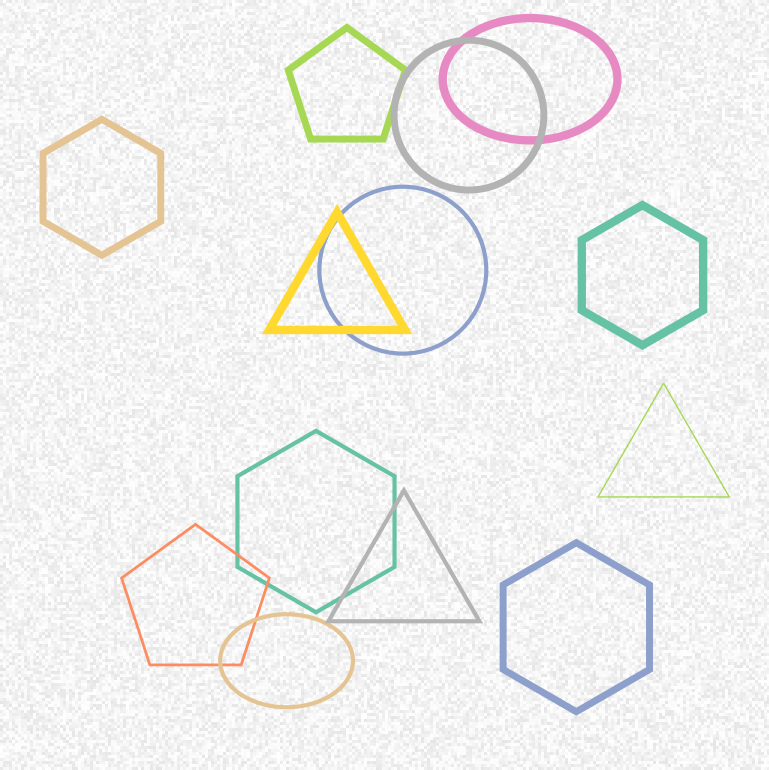[{"shape": "hexagon", "thickness": 1.5, "radius": 0.59, "center": [0.41, 0.323]}, {"shape": "hexagon", "thickness": 3, "radius": 0.45, "center": [0.834, 0.643]}, {"shape": "pentagon", "thickness": 1, "radius": 0.5, "center": [0.254, 0.218]}, {"shape": "hexagon", "thickness": 2.5, "radius": 0.55, "center": [0.748, 0.185]}, {"shape": "circle", "thickness": 1.5, "radius": 0.54, "center": [0.523, 0.649]}, {"shape": "oval", "thickness": 3, "radius": 0.57, "center": [0.688, 0.897]}, {"shape": "pentagon", "thickness": 2.5, "radius": 0.4, "center": [0.45, 0.884]}, {"shape": "triangle", "thickness": 0.5, "radius": 0.49, "center": [0.862, 0.404]}, {"shape": "triangle", "thickness": 3, "radius": 0.51, "center": [0.438, 0.622]}, {"shape": "oval", "thickness": 1.5, "radius": 0.43, "center": [0.372, 0.142]}, {"shape": "hexagon", "thickness": 2.5, "radius": 0.44, "center": [0.132, 0.757]}, {"shape": "triangle", "thickness": 1.5, "radius": 0.57, "center": [0.525, 0.25]}, {"shape": "circle", "thickness": 2.5, "radius": 0.49, "center": [0.609, 0.85]}]